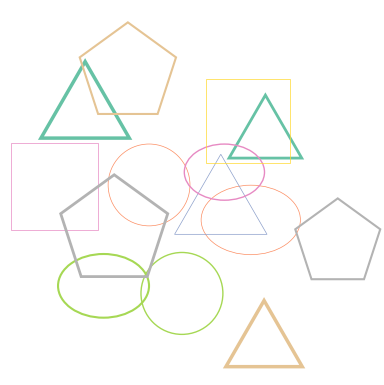[{"shape": "triangle", "thickness": 2.5, "radius": 0.66, "center": [0.221, 0.708]}, {"shape": "triangle", "thickness": 2, "radius": 0.55, "center": [0.689, 0.644]}, {"shape": "oval", "thickness": 0.5, "radius": 0.64, "center": [0.651, 0.429]}, {"shape": "circle", "thickness": 0.5, "radius": 0.53, "center": [0.387, 0.52]}, {"shape": "triangle", "thickness": 0.5, "radius": 0.69, "center": [0.573, 0.461]}, {"shape": "oval", "thickness": 1, "radius": 0.52, "center": [0.583, 0.553]}, {"shape": "square", "thickness": 0.5, "radius": 0.57, "center": [0.141, 0.515]}, {"shape": "circle", "thickness": 1, "radius": 0.53, "center": [0.473, 0.238]}, {"shape": "oval", "thickness": 1.5, "radius": 0.59, "center": [0.269, 0.258]}, {"shape": "square", "thickness": 0.5, "radius": 0.55, "center": [0.645, 0.686]}, {"shape": "triangle", "thickness": 2.5, "radius": 0.57, "center": [0.686, 0.105]}, {"shape": "pentagon", "thickness": 1.5, "radius": 0.66, "center": [0.332, 0.81]}, {"shape": "pentagon", "thickness": 2, "radius": 0.73, "center": [0.297, 0.4]}, {"shape": "pentagon", "thickness": 1.5, "radius": 0.58, "center": [0.877, 0.369]}]